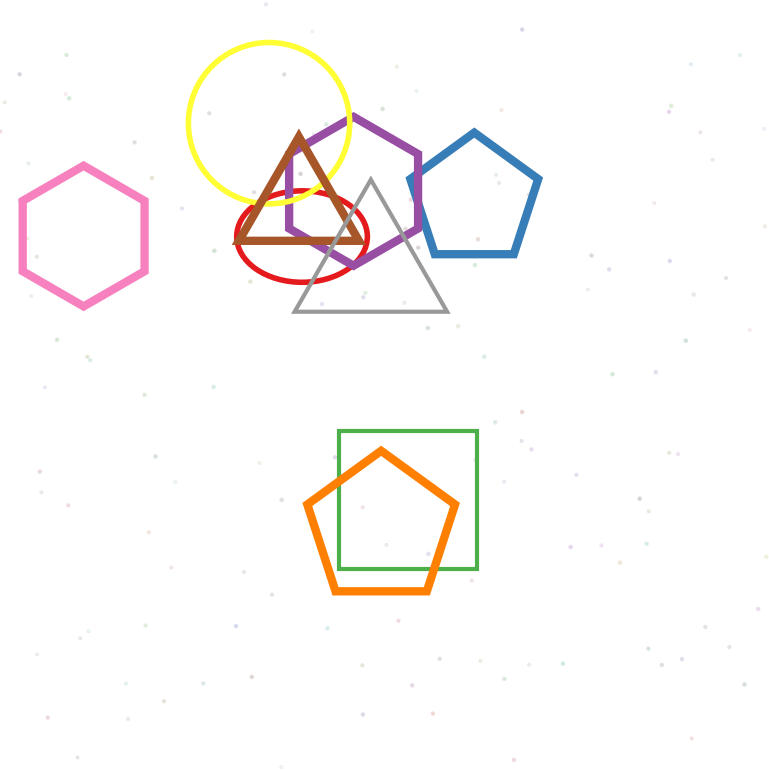[{"shape": "oval", "thickness": 2, "radius": 0.42, "center": [0.392, 0.693]}, {"shape": "pentagon", "thickness": 3, "radius": 0.44, "center": [0.616, 0.74]}, {"shape": "square", "thickness": 1.5, "radius": 0.45, "center": [0.53, 0.35]}, {"shape": "hexagon", "thickness": 3, "radius": 0.48, "center": [0.459, 0.752]}, {"shape": "pentagon", "thickness": 3, "radius": 0.5, "center": [0.495, 0.314]}, {"shape": "circle", "thickness": 2, "radius": 0.52, "center": [0.349, 0.84]}, {"shape": "triangle", "thickness": 3, "radius": 0.45, "center": [0.388, 0.732]}, {"shape": "hexagon", "thickness": 3, "radius": 0.46, "center": [0.109, 0.693]}, {"shape": "triangle", "thickness": 1.5, "radius": 0.57, "center": [0.482, 0.652]}]